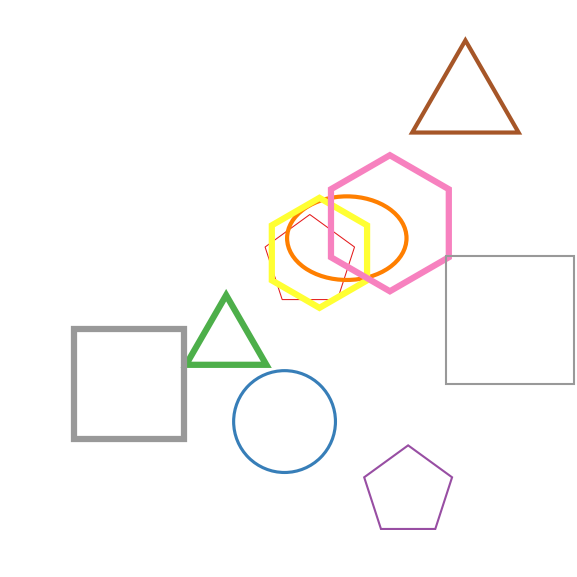[{"shape": "pentagon", "thickness": 0.5, "radius": 0.41, "center": [0.536, 0.546]}, {"shape": "circle", "thickness": 1.5, "radius": 0.44, "center": [0.493, 0.269]}, {"shape": "triangle", "thickness": 3, "radius": 0.4, "center": [0.392, 0.408]}, {"shape": "pentagon", "thickness": 1, "radius": 0.4, "center": [0.707, 0.148]}, {"shape": "oval", "thickness": 2, "radius": 0.52, "center": [0.601, 0.587]}, {"shape": "hexagon", "thickness": 3, "radius": 0.48, "center": [0.553, 0.561]}, {"shape": "triangle", "thickness": 2, "radius": 0.53, "center": [0.806, 0.823]}, {"shape": "hexagon", "thickness": 3, "radius": 0.59, "center": [0.675, 0.613]}, {"shape": "square", "thickness": 3, "radius": 0.47, "center": [0.223, 0.335]}, {"shape": "square", "thickness": 1, "radius": 0.55, "center": [0.883, 0.445]}]